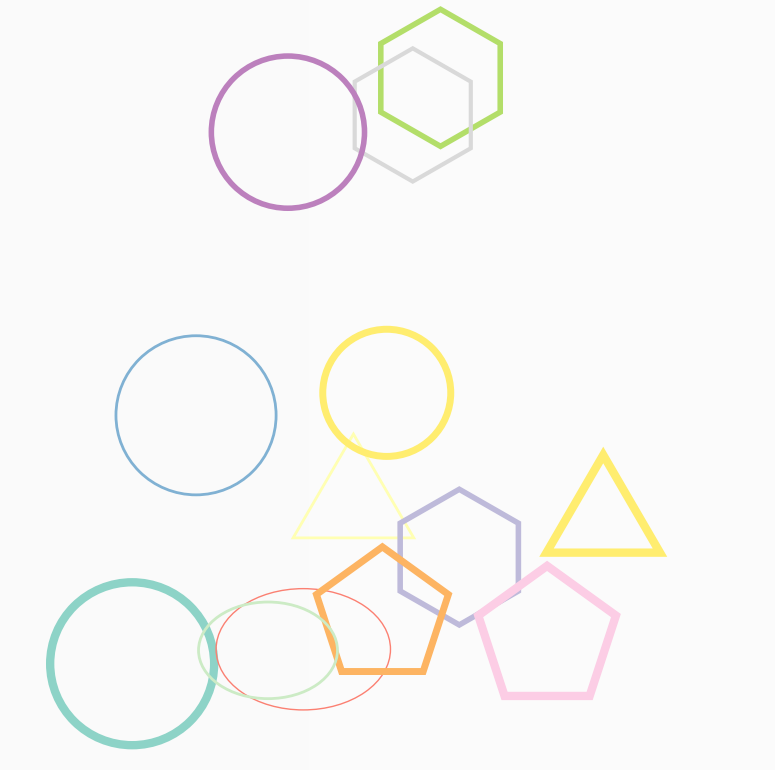[{"shape": "circle", "thickness": 3, "radius": 0.53, "center": [0.171, 0.138]}, {"shape": "triangle", "thickness": 1, "radius": 0.45, "center": [0.456, 0.346]}, {"shape": "hexagon", "thickness": 2, "radius": 0.44, "center": [0.593, 0.276]}, {"shape": "oval", "thickness": 0.5, "radius": 0.56, "center": [0.391, 0.157]}, {"shape": "circle", "thickness": 1, "radius": 0.52, "center": [0.253, 0.461]}, {"shape": "pentagon", "thickness": 2.5, "radius": 0.45, "center": [0.493, 0.2]}, {"shape": "hexagon", "thickness": 2, "radius": 0.44, "center": [0.568, 0.899]}, {"shape": "pentagon", "thickness": 3, "radius": 0.47, "center": [0.706, 0.172]}, {"shape": "hexagon", "thickness": 1.5, "radius": 0.43, "center": [0.533, 0.851]}, {"shape": "circle", "thickness": 2, "radius": 0.49, "center": [0.372, 0.828]}, {"shape": "oval", "thickness": 1, "radius": 0.45, "center": [0.346, 0.155]}, {"shape": "triangle", "thickness": 3, "radius": 0.42, "center": [0.778, 0.325]}, {"shape": "circle", "thickness": 2.5, "radius": 0.41, "center": [0.499, 0.49]}]